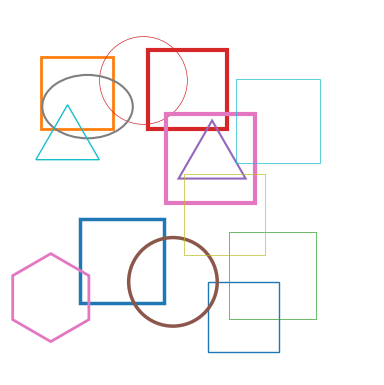[{"shape": "square", "thickness": 1, "radius": 0.46, "center": [0.632, 0.176]}, {"shape": "square", "thickness": 2.5, "radius": 0.55, "center": [0.317, 0.322]}, {"shape": "square", "thickness": 2, "radius": 0.47, "center": [0.201, 0.76]}, {"shape": "square", "thickness": 0.5, "radius": 0.57, "center": [0.707, 0.286]}, {"shape": "square", "thickness": 3, "radius": 0.51, "center": [0.487, 0.767]}, {"shape": "circle", "thickness": 0.5, "radius": 0.57, "center": [0.373, 0.791]}, {"shape": "triangle", "thickness": 1.5, "radius": 0.5, "center": [0.551, 0.586]}, {"shape": "circle", "thickness": 2.5, "radius": 0.58, "center": [0.449, 0.268]}, {"shape": "square", "thickness": 3, "radius": 0.57, "center": [0.547, 0.588]}, {"shape": "hexagon", "thickness": 2, "radius": 0.57, "center": [0.132, 0.227]}, {"shape": "oval", "thickness": 1.5, "radius": 0.59, "center": [0.227, 0.723]}, {"shape": "square", "thickness": 0.5, "radius": 0.53, "center": [0.583, 0.442]}, {"shape": "square", "thickness": 0.5, "radius": 0.54, "center": [0.722, 0.685]}, {"shape": "triangle", "thickness": 1, "radius": 0.48, "center": [0.176, 0.633]}]